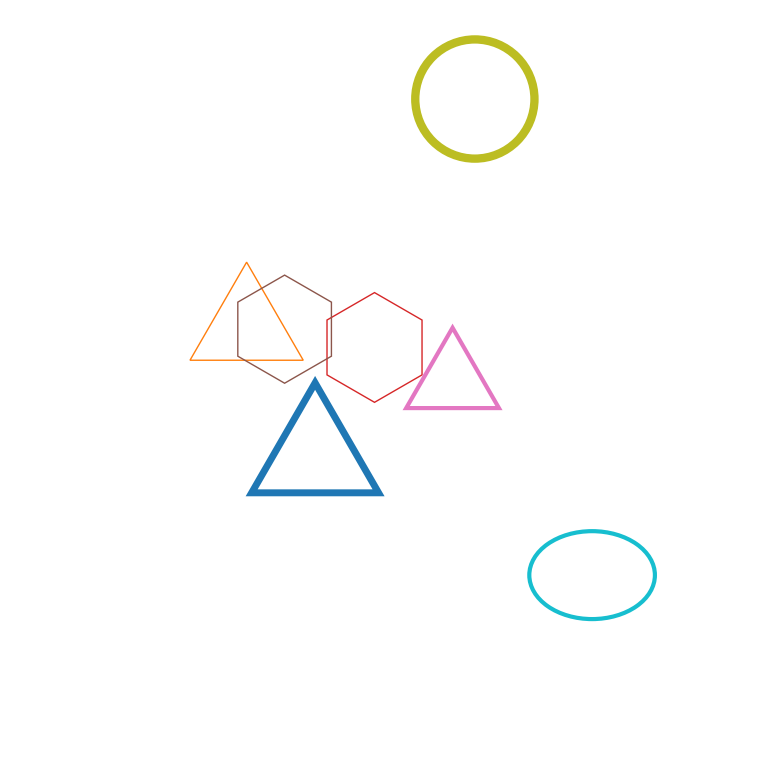[{"shape": "triangle", "thickness": 2.5, "radius": 0.48, "center": [0.409, 0.408]}, {"shape": "triangle", "thickness": 0.5, "radius": 0.42, "center": [0.32, 0.575]}, {"shape": "hexagon", "thickness": 0.5, "radius": 0.36, "center": [0.486, 0.549]}, {"shape": "hexagon", "thickness": 0.5, "radius": 0.35, "center": [0.37, 0.573]}, {"shape": "triangle", "thickness": 1.5, "radius": 0.35, "center": [0.588, 0.505]}, {"shape": "circle", "thickness": 3, "radius": 0.39, "center": [0.617, 0.871]}, {"shape": "oval", "thickness": 1.5, "radius": 0.41, "center": [0.769, 0.253]}]